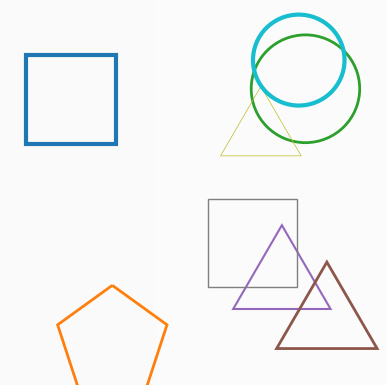[{"shape": "square", "thickness": 3, "radius": 0.58, "center": [0.183, 0.741]}, {"shape": "pentagon", "thickness": 2, "radius": 0.74, "center": [0.29, 0.11]}, {"shape": "circle", "thickness": 2, "radius": 0.7, "center": [0.788, 0.769]}, {"shape": "triangle", "thickness": 1.5, "radius": 0.73, "center": [0.727, 0.27]}, {"shape": "triangle", "thickness": 2, "radius": 0.75, "center": [0.844, 0.17]}, {"shape": "square", "thickness": 1, "radius": 0.57, "center": [0.651, 0.369]}, {"shape": "triangle", "thickness": 0.5, "radius": 0.6, "center": [0.673, 0.655]}, {"shape": "circle", "thickness": 3, "radius": 0.59, "center": [0.771, 0.844]}]